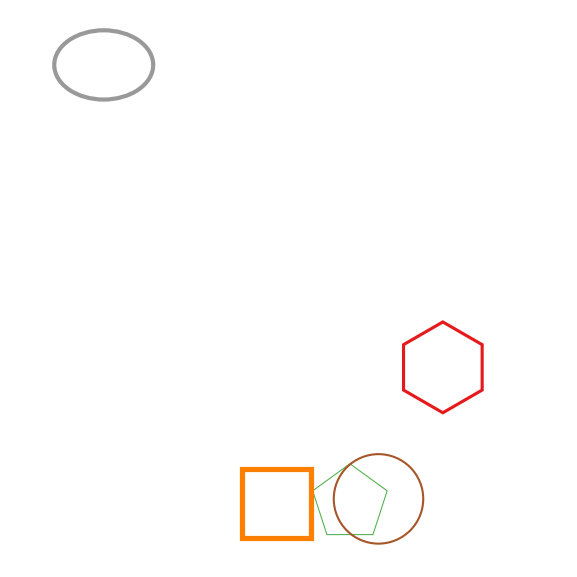[{"shape": "hexagon", "thickness": 1.5, "radius": 0.39, "center": [0.767, 0.363]}, {"shape": "pentagon", "thickness": 0.5, "radius": 0.34, "center": [0.606, 0.128]}, {"shape": "square", "thickness": 2.5, "radius": 0.3, "center": [0.478, 0.127]}, {"shape": "circle", "thickness": 1, "radius": 0.39, "center": [0.655, 0.135]}, {"shape": "oval", "thickness": 2, "radius": 0.43, "center": [0.18, 0.887]}]